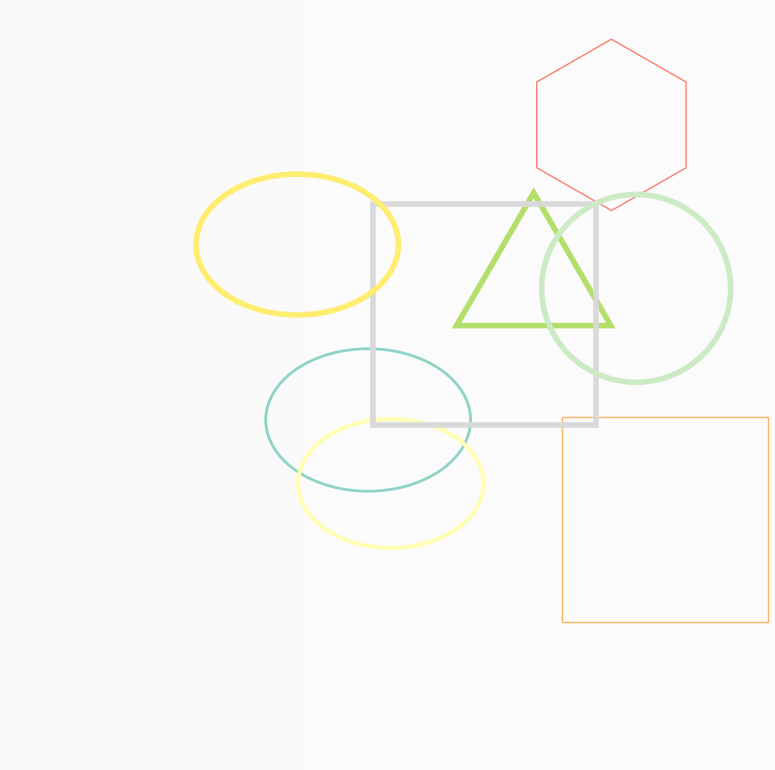[{"shape": "oval", "thickness": 1, "radius": 0.66, "center": [0.475, 0.455]}, {"shape": "oval", "thickness": 1.5, "radius": 0.6, "center": [0.504, 0.372]}, {"shape": "hexagon", "thickness": 0.5, "radius": 0.56, "center": [0.789, 0.838]}, {"shape": "square", "thickness": 0.5, "radius": 0.66, "center": [0.858, 0.326]}, {"shape": "triangle", "thickness": 2, "radius": 0.57, "center": [0.689, 0.635]}, {"shape": "square", "thickness": 2, "radius": 0.72, "center": [0.625, 0.591]}, {"shape": "circle", "thickness": 2, "radius": 0.61, "center": [0.821, 0.626]}, {"shape": "oval", "thickness": 2, "radius": 0.65, "center": [0.383, 0.682]}]